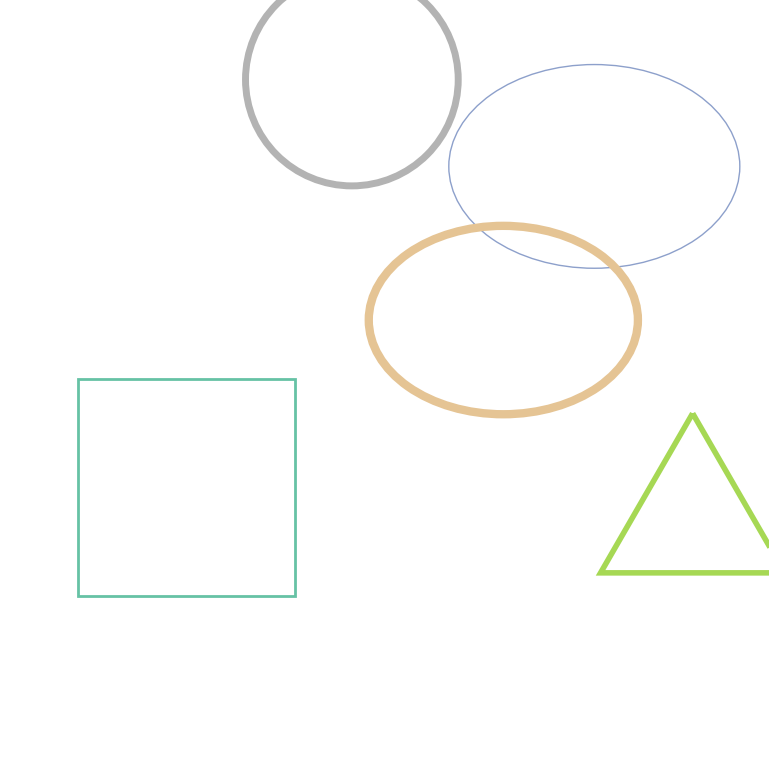[{"shape": "square", "thickness": 1, "radius": 0.7, "center": [0.242, 0.367]}, {"shape": "oval", "thickness": 0.5, "radius": 0.94, "center": [0.772, 0.784]}, {"shape": "triangle", "thickness": 2, "radius": 0.69, "center": [0.9, 0.325]}, {"shape": "oval", "thickness": 3, "radius": 0.87, "center": [0.654, 0.584]}, {"shape": "circle", "thickness": 2.5, "radius": 0.69, "center": [0.457, 0.897]}]